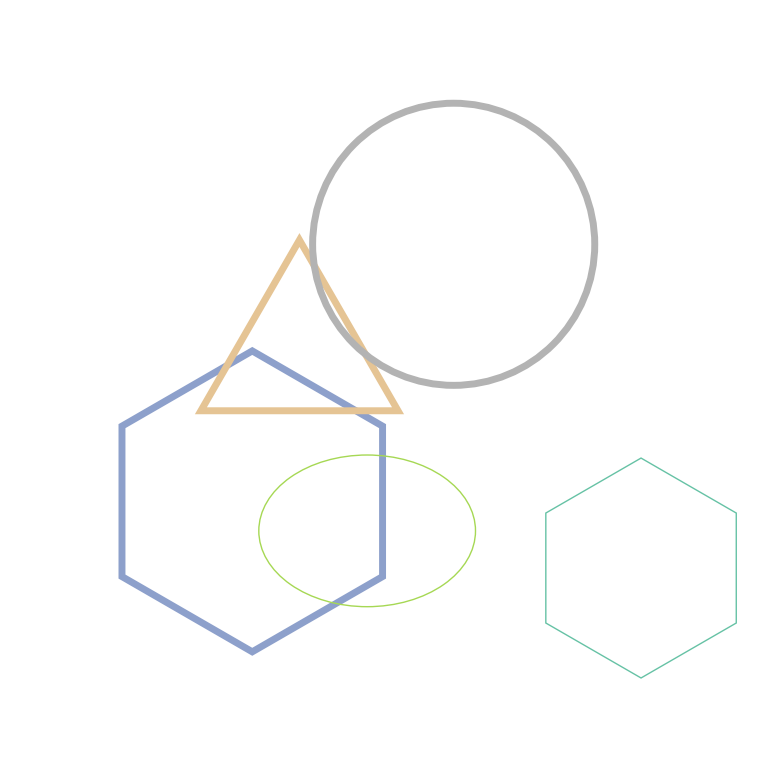[{"shape": "hexagon", "thickness": 0.5, "radius": 0.71, "center": [0.833, 0.262]}, {"shape": "hexagon", "thickness": 2.5, "radius": 0.98, "center": [0.328, 0.349]}, {"shape": "oval", "thickness": 0.5, "radius": 0.7, "center": [0.477, 0.311]}, {"shape": "triangle", "thickness": 2.5, "radius": 0.74, "center": [0.389, 0.54]}, {"shape": "circle", "thickness": 2.5, "radius": 0.92, "center": [0.589, 0.683]}]